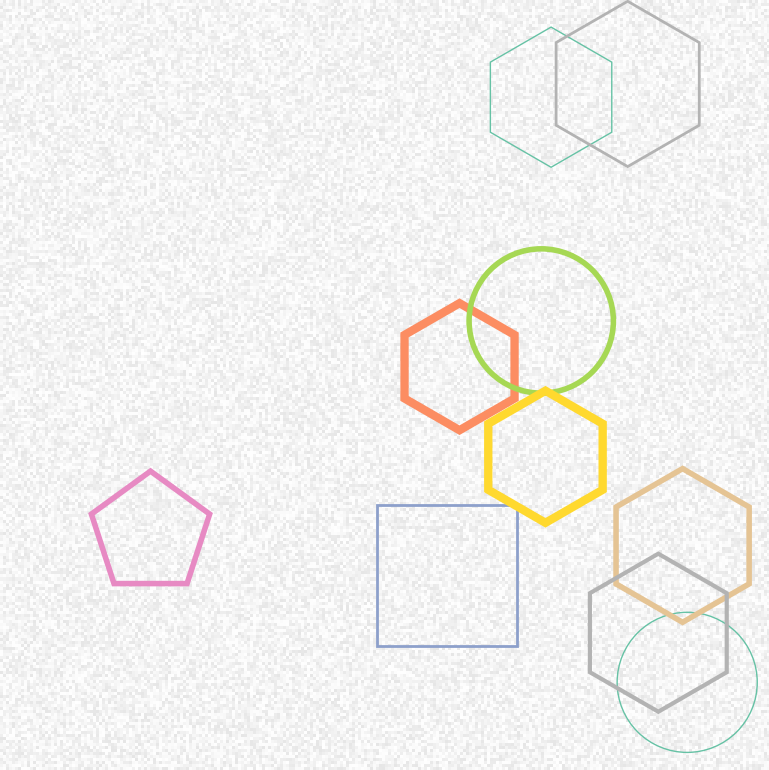[{"shape": "circle", "thickness": 0.5, "radius": 0.45, "center": [0.892, 0.114]}, {"shape": "hexagon", "thickness": 0.5, "radius": 0.46, "center": [0.716, 0.874]}, {"shape": "hexagon", "thickness": 3, "radius": 0.41, "center": [0.597, 0.524]}, {"shape": "square", "thickness": 1, "radius": 0.46, "center": [0.581, 0.253]}, {"shape": "pentagon", "thickness": 2, "radius": 0.4, "center": [0.195, 0.307]}, {"shape": "circle", "thickness": 2, "radius": 0.47, "center": [0.703, 0.583]}, {"shape": "hexagon", "thickness": 3, "radius": 0.43, "center": [0.708, 0.407]}, {"shape": "hexagon", "thickness": 2, "radius": 0.5, "center": [0.886, 0.292]}, {"shape": "hexagon", "thickness": 1.5, "radius": 0.51, "center": [0.855, 0.178]}, {"shape": "hexagon", "thickness": 1, "radius": 0.54, "center": [0.815, 0.891]}]